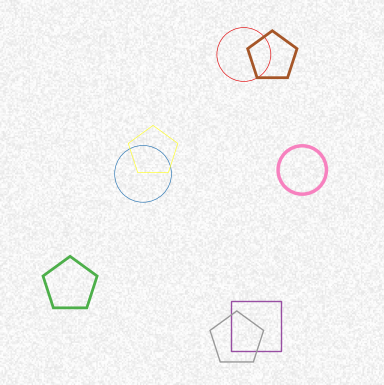[{"shape": "circle", "thickness": 0.5, "radius": 0.35, "center": [0.633, 0.858]}, {"shape": "circle", "thickness": 0.5, "radius": 0.37, "center": [0.372, 0.548]}, {"shape": "pentagon", "thickness": 2, "radius": 0.37, "center": [0.182, 0.26]}, {"shape": "square", "thickness": 1, "radius": 0.32, "center": [0.665, 0.154]}, {"shape": "pentagon", "thickness": 0.5, "radius": 0.34, "center": [0.398, 0.607]}, {"shape": "pentagon", "thickness": 2, "radius": 0.34, "center": [0.707, 0.853]}, {"shape": "circle", "thickness": 2.5, "radius": 0.31, "center": [0.785, 0.559]}, {"shape": "pentagon", "thickness": 1, "radius": 0.37, "center": [0.615, 0.119]}]